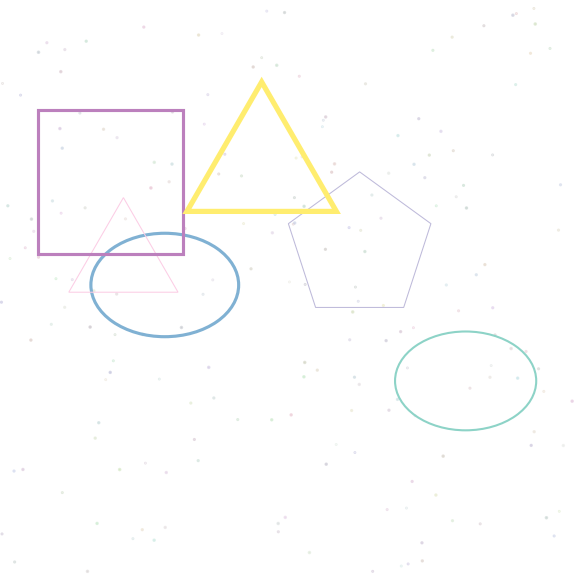[{"shape": "oval", "thickness": 1, "radius": 0.61, "center": [0.806, 0.34]}, {"shape": "pentagon", "thickness": 0.5, "radius": 0.65, "center": [0.623, 0.572]}, {"shape": "oval", "thickness": 1.5, "radius": 0.64, "center": [0.285, 0.506]}, {"shape": "triangle", "thickness": 0.5, "radius": 0.55, "center": [0.214, 0.548]}, {"shape": "square", "thickness": 1.5, "radius": 0.63, "center": [0.192, 0.684]}, {"shape": "triangle", "thickness": 2.5, "radius": 0.75, "center": [0.453, 0.708]}]